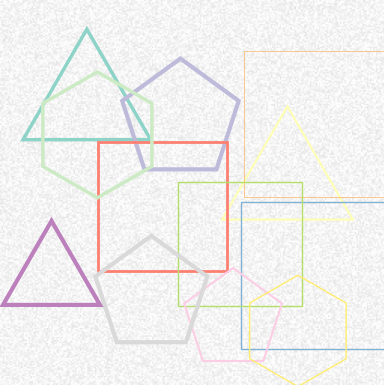[{"shape": "triangle", "thickness": 2.5, "radius": 0.96, "center": [0.226, 0.733]}, {"shape": "triangle", "thickness": 1.5, "radius": 0.98, "center": [0.747, 0.528]}, {"shape": "pentagon", "thickness": 3, "radius": 0.8, "center": [0.469, 0.689]}, {"shape": "square", "thickness": 2, "radius": 0.83, "center": [0.422, 0.463]}, {"shape": "square", "thickness": 1, "radius": 0.96, "center": [0.816, 0.285]}, {"shape": "square", "thickness": 0.5, "radius": 0.95, "center": [0.825, 0.678]}, {"shape": "square", "thickness": 1, "radius": 0.8, "center": [0.623, 0.366]}, {"shape": "pentagon", "thickness": 1.5, "radius": 0.67, "center": [0.605, 0.17]}, {"shape": "pentagon", "thickness": 3, "radius": 0.76, "center": [0.393, 0.235]}, {"shape": "triangle", "thickness": 3, "radius": 0.73, "center": [0.134, 0.281]}, {"shape": "hexagon", "thickness": 2.5, "radius": 0.82, "center": [0.253, 0.65]}, {"shape": "hexagon", "thickness": 1, "radius": 0.72, "center": [0.774, 0.141]}]